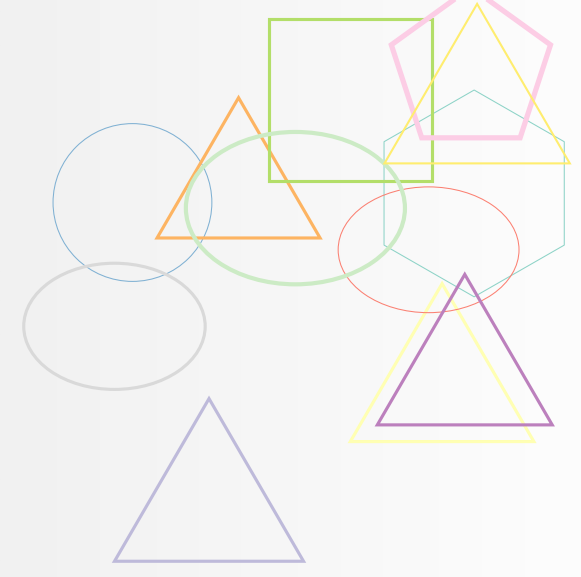[{"shape": "hexagon", "thickness": 0.5, "radius": 0.9, "center": [0.816, 0.664]}, {"shape": "triangle", "thickness": 1.5, "radius": 0.91, "center": [0.761, 0.326]}, {"shape": "triangle", "thickness": 1.5, "radius": 0.94, "center": [0.36, 0.121]}, {"shape": "oval", "thickness": 0.5, "radius": 0.78, "center": [0.737, 0.567]}, {"shape": "circle", "thickness": 0.5, "radius": 0.68, "center": [0.228, 0.648]}, {"shape": "triangle", "thickness": 1.5, "radius": 0.81, "center": [0.41, 0.668]}, {"shape": "square", "thickness": 1.5, "radius": 0.7, "center": [0.603, 0.826]}, {"shape": "pentagon", "thickness": 2.5, "radius": 0.72, "center": [0.81, 0.877]}, {"shape": "oval", "thickness": 1.5, "radius": 0.78, "center": [0.197, 0.434]}, {"shape": "triangle", "thickness": 1.5, "radius": 0.87, "center": [0.8, 0.35]}, {"shape": "oval", "thickness": 2, "radius": 0.94, "center": [0.508, 0.639]}, {"shape": "triangle", "thickness": 1, "radius": 0.92, "center": [0.821, 0.808]}]